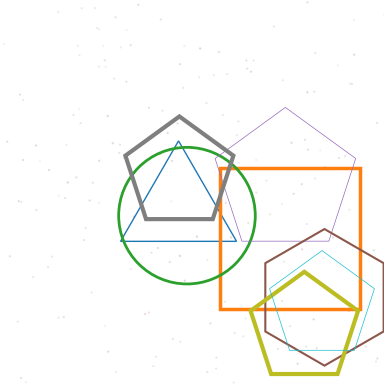[{"shape": "triangle", "thickness": 1, "radius": 0.87, "center": [0.464, 0.46]}, {"shape": "square", "thickness": 2.5, "radius": 0.91, "center": [0.753, 0.38]}, {"shape": "circle", "thickness": 2, "radius": 0.89, "center": [0.486, 0.44]}, {"shape": "pentagon", "thickness": 0.5, "radius": 0.96, "center": [0.741, 0.529]}, {"shape": "hexagon", "thickness": 1.5, "radius": 0.89, "center": [0.843, 0.228]}, {"shape": "pentagon", "thickness": 3, "radius": 0.74, "center": [0.466, 0.55]}, {"shape": "pentagon", "thickness": 3, "radius": 0.73, "center": [0.79, 0.147]}, {"shape": "pentagon", "thickness": 0.5, "radius": 0.72, "center": [0.836, 0.206]}]